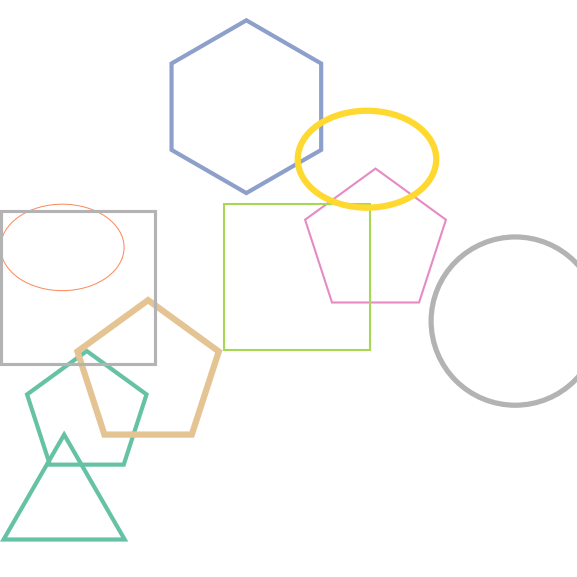[{"shape": "pentagon", "thickness": 2, "radius": 0.54, "center": [0.15, 0.283]}, {"shape": "triangle", "thickness": 2, "radius": 0.61, "center": [0.111, 0.125]}, {"shape": "oval", "thickness": 0.5, "radius": 0.53, "center": [0.108, 0.571]}, {"shape": "hexagon", "thickness": 2, "radius": 0.75, "center": [0.427, 0.814]}, {"shape": "pentagon", "thickness": 1, "radius": 0.64, "center": [0.65, 0.579]}, {"shape": "square", "thickness": 1, "radius": 0.63, "center": [0.514, 0.519]}, {"shape": "oval", "thickness": 3, "radius": 0.6, "center": [0.635, 0.723]}, {"shape": "pentagon", "thickness": 3, "radius": 0.64, "center": [0.256, 0.351]}, {"shape": "circle", "thickness": 2.5, "radius": 0.73, "center": [0.892, 0.443]}, {"shape": "square", "thickness": 1.5, "radius": 0.67, "center": [0.135, 0.501]}]